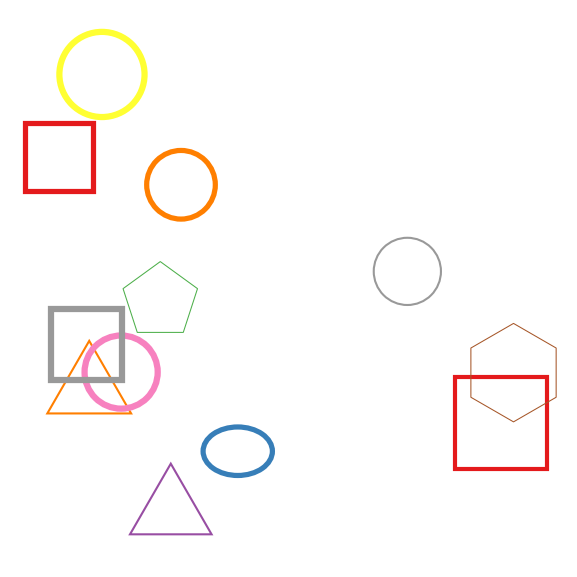[{"shape": "square", "thickness": 2, "radius": 0.4, "center": [0.867, 0.267]}, {"shape": "square", "thickness": 2.5, "radius": 0.29, "center": [0.103, 0.727]}, {"shape": "oval", "thickness": 2.5, "radius": 0.3, "center": [0.412, 0.218]}, {"shape": "pentagon", "thickness": 0.5, "radius": 0.34, "center": [0.278, 0.478]}, {"shape": "triangle", "thickness": 1, "radius": 0.41, "center": [0.296, 0.115]}, {"shape": "triangle", "thickness": 1, "radius": 0.42, "center": [0.154, 0.325]}, {"shape": "circle", "thickness": 2.5, "radius": 0.3, "center": [0.313, 0.679]}, {"shape": "circle", "thickness": 3, "radius": 0.37, "center": [0.177, 0.87]}, {"shape": "hexagon", "thickness": 0.5, "radius": 0.43, "center": [0.889, 0.354]}, {"shape": "circle", "thickness": 3, "radius": 0.32, "center": [0.21, 0.355]}, {"shape": "circle", "thickness": 1, "radius": 0.29, "center": [0.705, 0.529]}, {"shape": "square", "thickness": 3, "radius": 0.31, "center": [0.15, 0.403]}]